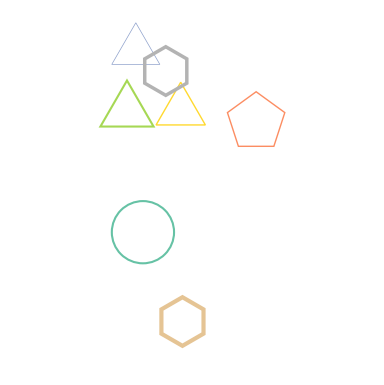[{"shape": "circle", "thickness": 1.5, "radius": 0.4, "center": [0.371, 0.397]}, {"shape": "pentagon", "thickness": 1, "radius": 0.39, "center": [0.665, 0.683]}, {"shape": "triangle", "thickness": 0.5, "radius": 0.36, "center": [0.353, 0.869]}, {"shape": "triangle", "thickness": 1.5, "radius": 0.4, "center": [0.33, 0.711]}, {"shape": "triangle", "thickness": 1, "radius": 0.37, "center": [0.469, 0.712]}, {"shape": "hexagon", "thickness": 3, "radius": 0.32, "center": [0.474, 0.165]}, {"shape": "hexagon", "thickness": 2.5, "radius": 0.32, "center": [0.431, 0.816]}]